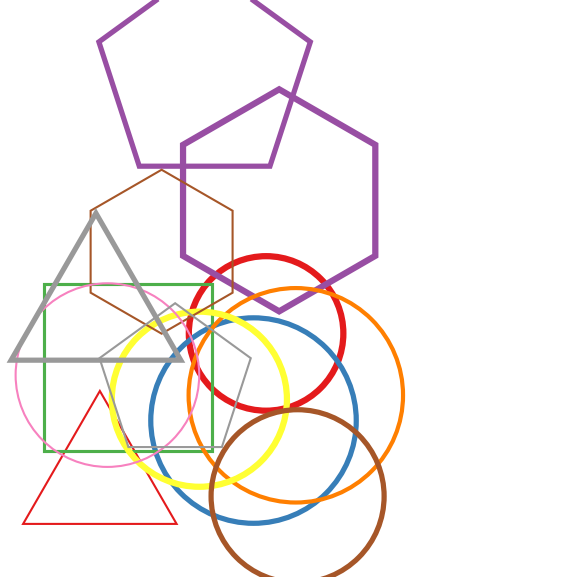[{"shape": "triangle", "thickness": 1, "radius": 0.77, "center": [0.173, 0.169]}, {"shape": "circle", "thickness": 3, "radius": 0.67, "center": [0.461, 0.422]}, {"shape": "circle", "thickness": 2.5, "radius": 0.89, "center": [0.439, 0.271]}, {"shape": "square", "thickness": 1.5, "radius": 0.72, "center": [0.221, 0.363]}, {"shape": "hexagon", "thickness": 3, "radius": 0.96, "center": [0.483, 0.652]}, {"shape": "pentagon", "thickness": 2.5, "radius": 0.96, "center": [0.354, 0.867]}, {"shape": "circle", "thickness": 2, "radius": 0.93, "center": [0.512, 0.315]}, {"shape": "circle", "thickness": 3, "radius": 0.76, "center": [0.345, 0.308]}, {"shape": "hexagon", "thickness": 1, "radius": 0.71, "center": [0.28, 0.563]}, {"shape": "circle", "thickness": 2.5, "radius": 0.75, "center": [0.515, 0.14]}, {"shape": "circle", "thickness": 1, "radius": 0.79, "center": [0.186, 0.35]}, {"shape": "pentagon", "thickness": 1, "radius": 0.69, "center": [0.303, 0.336]}, {"shape": "triangle", "thickness": 2.5, "radius": 0.85, "center": [0.166, 0.46]}]